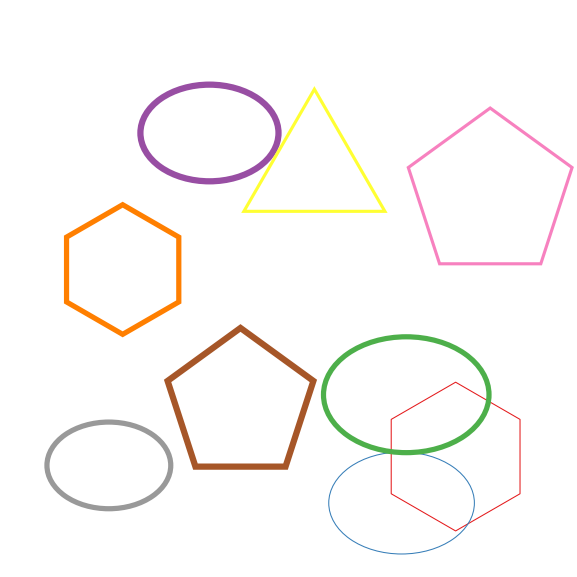[{"shape": "hexagon", "thickness": 0.5, "radius": 0.64, "center": [0.789, 0.209]}, {"shape": "oval", "thickness": 0.5, "radius": 0.63, "center": [0.695, 0.128]}, {"shape": "oval", "thickness": 2.5, "radius": 0.72, "center": [0.703, 0.316]}, {"shape": "oval", "thickness": 3, "radius": 0.6, "center": [0.363, 0.769]}, {"shape": "hexagon", "thickness": 2.5, "radius": 0.56, "center": [0.212, 0.532]}, {"shape": "triangle", "thickness": 1.5, "radius": 0.7, "center": [0.544, 0.704]}, {"shape": "pentagon", "thickness": 3, "radius": 0.66, "center": [0.416, 0.298]}, {"shape": "pentagon", "thickness": 1.5, "radius": 0.75, "center": [0.849, 0.663]}, {"shape": "oval", "thickness": 2.5, "radius": 0.54, "center": [0.188, 0.193]}]